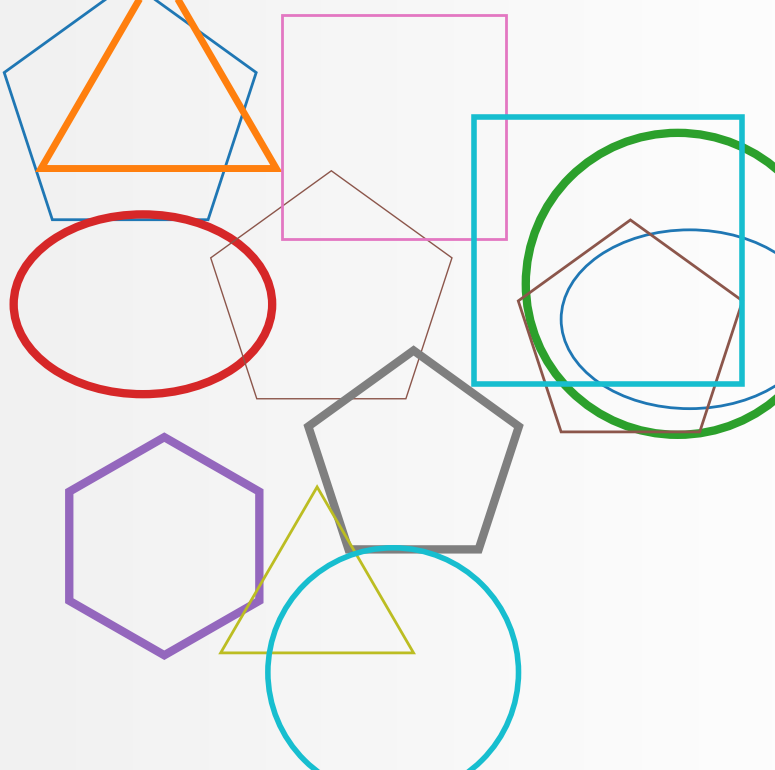[{"shape": "oval", "thickness": 1, "radius": 0.83, "center": [0.89, 0.585]}, {"shape": "pentagon", "thickness": 1, "radius": 0.85, "center": [0.168, 0.853]}, {"shape": "triangle", "thickness": 2.5, "radius": 0.88, "center": [0.205, 0.869]}, {"shape": "circle", "thickness": 3, "radius": 0.98, "center": [0.875, 0.631]}, {"shape": "oval", "thickness": 3, "radius": 0.83, "center": [0.184, 0.605]}, {"shape": "hexagon", "thickness": 3, "radius": 0.71, "center": [0.212, 0.291]}, {"shape": "pentagon", "thickness": 0.5, "radius": 0.82, "center": [0.428, 0.615]}, {"shape": "pentagon", "thickness": 1, "radius": 0.76, "center": [0.813, 0.562]}, {"shape": "square", "thickness": 1, "radius": 0.72, "center": [0.509, 0.835]}, {"shape": "pentagon", "thickness": 3, "radius": 0.71, "center": [0.534, 0.402]}, {"shape": "triangle", "thickness": 1, "radius": 0.72, "center": [0.409, 0.224]}, {"shape": "square", "thickness": 2, "radius": 0.87, "center": [0.784, 0.675]}, {"shape": "circle", "thickness": 2, "radius": 0.81, "center": [0.507, 0.127]}]